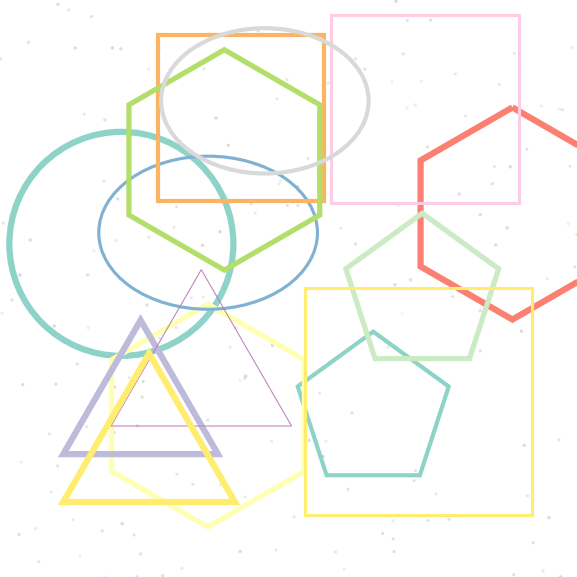[{"shape": "circle", "thickness": 3, "radius": 0.97, "center": [0.21, 0.577]}, {"shape": "pentagon", "thickness": 2, "radius": 0.69, "center": [0.646, 0.287]}, {"shape": "hexagon", "thickness": 2.5, "radius": 0.96, "center": [0.36, 0.28]}, {"shape": "triangle", "thickness": 3, "radius": 0.77, "center": [0.243, 0.29]}, {"shape": "hexagon", "thickness": 3, "radius": 0.92, "center": [0.887, 0.629]}, {"shape": "oval", "thickness": 1.5, "radius": 0.95, "center": [0.36, 0.596]}, {"shape": "square", "thickness": 2, "radius": 0.72, "center": [0.417, 0.795]}, {"shape": "hexagon", "thickness": 2.5, "radius": 0.95, "center": [0.388, 0.722]}, {"shape": "square", "thickness": 1.5, "radius": 0.81, "center": [0.735, 0.811]}, {"shape": "oval", "thickness": 2, "radius": 0.9, "center": [0.459, 0.825]}, {"shape": "triangle", "thickness": 0.5, "radius": 0.9, "center": [0.349, 0.352]}, {"shape": "pentagon", "thickness": 2.5, "radius": 0.7, "center": [0.731, 0.491]}, {"shape": "triangle", "thickness": 3, "radius": 0.86, "center": [0.258, 0.216]}, {"shape": "square", "thickness": 1.5, "radius": 0.98, "center": [0.725, 0.304]}]